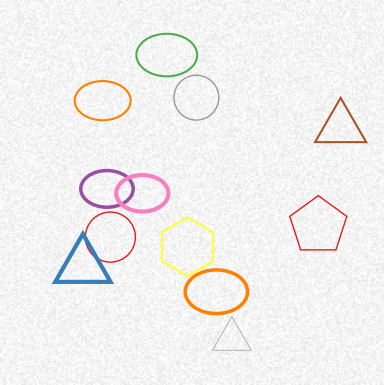[{"shape": "circle", "thickness": 1, "radius": 0.33, "center": [0.287, 0.384]}, {"shape": "pentagon", "thickness": 1, "radius": 0.39, "center": [0.827, 0.414]}, {"shape": "triangle", "thickness": 3, "radius": 0.41, "center": [0.215, 0.309]}, {"shape": "oval", "thickness": 1.5, "radius": 0.39, "center": [0.433, 0.857]}, {"shape": "oval", "thickness": 2.5, "radius": 0.34, "center": [0.278, 0.509]}, {"shape": "oval", "thickness": 2.5, "radius": 0.41, "center": [0.562, 0.242]}, {"shape": "oval", "thickness": 1.5, "radius": 0.36, "center": [0.267, 0.739]}, {"shape": "hexagon", "thickness": 1.5, "radius": 0.38, "center": [0.487, 0.359]}, {"shape": "triangle", "thickness": 1.5, "radius": 0.38, "center": [0.885, 0.669]}, {"shape": "oval", "thickness": 3, "radius": 0.34, "center": [0.37, 0.498]}, {"shape": "triangle", "thickness": 0.5, "radius": 0.29, "center": [0.602, 0.119]}, {"shape": "circle", "thickness": 1, "radius": 0.29, "center": [0.51, 0.746]}]